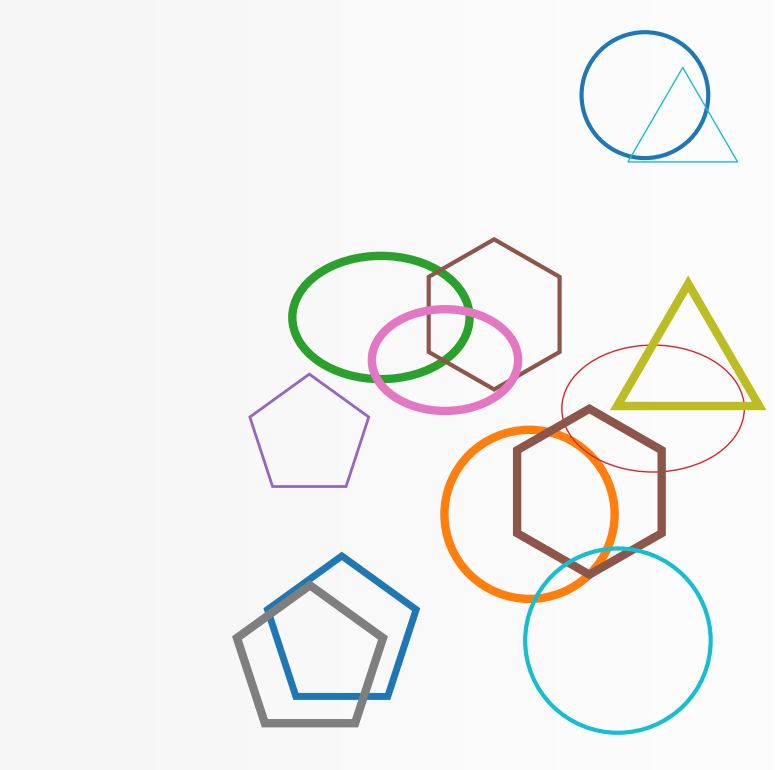[{"shape": "pentagon", "thickness": 2.5, "radius": 0.5, "center": [0.441, 0.177]}, {"shape": "circle", "thickness": 1.5, "radius": 0.41, "center": [0.832, 0.876]}, {"shape": "circle", "thickness": 3, "radius": 0.55, "center": [0.683, 0.332]}, {"shape": "oval", "thickness": 3, "radius": 0.57, "center": [0.492, 0.588]}, {"shape": "oval", "thickness": 0.5, "radius": 0.59, "center": [0.843, 0.469]}, {"shape": "pentagon", "thickness": 1, "radius": 0.4, "center": [0.399, 0.433]}, {"shape": "hexagon", "thickness": 1.5, "radius": 0.49, "center": [0.638, 0.592]}, {"shape": "hexagon", "thickness": 3, "radius": 0.54, "center": [0.76, 0.361]}, {"shape": "oval", "thickness": 3, "radius": 0.47, "center": [0.574, 0.532]}, {"shape": "pentagon", "thickness": 3, "radius": 0.5, "center": [0.4, 0.141]}, {"shape": "triangle", "thickness": 3, "radius": 0.53, "center": [0.888, 0.526]}, {"shape": "circle", "thickness": 1.5, "radius": 0.6, "center": [0.797, 0.168]}, {"shape": "triangle", "thickness": 0.5, "radius": 0.41, "center": [0.881, 0.831]}]